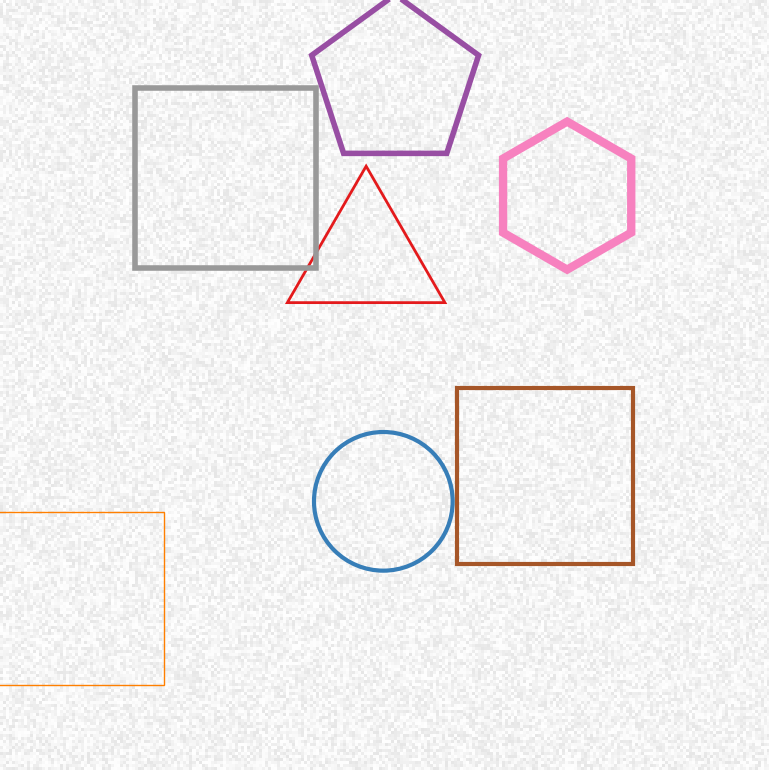[{"shape": "triangle", "thickness": 1, "radius": 0.59, "center": [0.476, 0.666]}, {"shape": "circle", "thickness": 1.5, "radius": 0.45, "center": [0.498, 0.349]}, {"shape": "pentagon", "thickness": 2, "radius": 0.57, "center": [0.513, 0.893]}, {"shape": "square", "thickness": 0.5, "radius": 0.56, "center": [0.102, 0.223]}, {"shape": "square", "thickness": 1.5, "radius": 0.57, "center": [0.708, 0.382]}, {"shape": "hexagon", "thickness": 3, "radius": 0.48, "center": [0.737, 0.746]}, {"shape": "square", "thickness": 2, "radius": 0.59, "center": [0.293, 0.769]}]